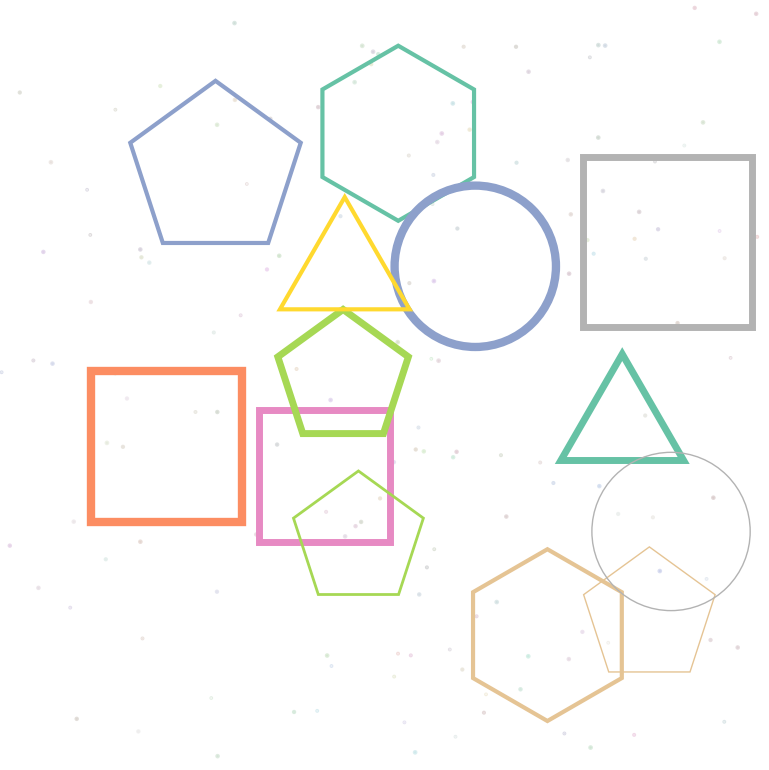[{"shape": "hexagon", "thickness": 1.5, "radius": 0.57, "center": [0.517, 0.827]}, {"shape": "triangle", "thickness": 2.5, "radius": 0.46, "center": [0.808, 0.448]}, {"shape": "square", "thickness": 3, "radius": 0.49, "center": [0.216, 0.42]}, {"shape": "circle", "thickness": 3, "radius": 0.52, "center": [0.617, 0.654]}, {"shape": "pentagon", "thickness": 1.5, "radius": 0.58, "center": [0.28, 0.779]}, {"shape": "square", "thickness": 2.5, "radius": 0.43, "center": [0.421, 0.382]}, {"shape": "pentagon", "thickness": 2.5, "radius": 0.45, "center": [0.446, 0.509]}, {"shape": "pentagon", "thickness": 1, "radius": 0.44, "center": [0.465, 0.3]}, {"shape": "triangle", "thickness": 1.5, "radius": 0.49, "center": [0.448, 0.647]}, {"shape": "hexagon", "thickness": 1.5, "radius": 0.56, "center": [0.711, 0.175]}, {"shape": "pentagon", "thickness": 0.5, "radius": 0.45, "center": [0.843, 0.2]}, {"shape": "square", "thickness": 2.5, "radius": 0.55, "center": [0.866, 0.686]}, {"shape": "circle", "thickness": 0.5, "radius": 0.51, "center": [0.871, 0.31]}]